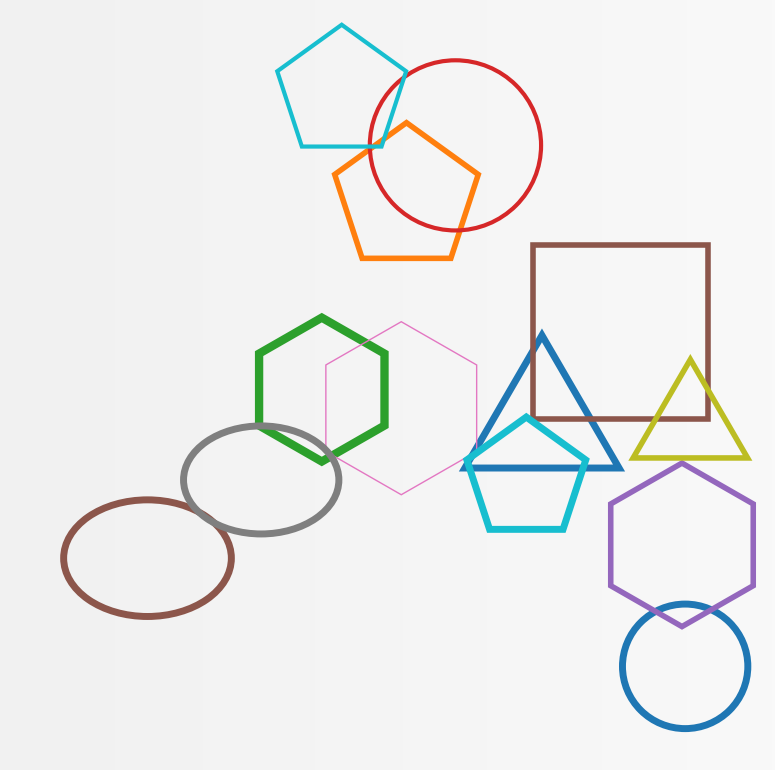[{"shape": "circle", "thickness": 2.5, "radius": 0.4, "center": [0.884, 0.135]}, {"shape": "triangle", "thickness": 2.5, "radius": 0.57, "center": [0.699, 0.45]}, {"shape": "pentagon", "thickness": 2, "radius": 0.49, "center": [0.524, 0.743]}, {"shape": "hexagon", "thickness": 3, "radius": 0.47, "center": [0.415, 0.494]}, {"shape": "circle", "thickness": 1.5, "radius": 0.55, "center": [0.588, 0.811]}, {"shape": "hexagon", "thickness": 2, "radius": 0.53, "center": [0.88, 0.292]}, {"shape": "oval", "thickness": 2.5, "radius": 0.54, "center": [0.19, 0.275]}, {"shape": "square", "thickness": 2, "radius": 0.56, "center": [0.801, 0.568]}, {"shape": "hexagon", "thickness": 0.5, "radius": 0.56, "center": [0.518, 0.47]}, {"shape": "oval", "thickness": 2.5, "radius": 0.5, "center": [0.337, 0.377]}, {"shape": "triangle", "thickness": 2, "radius": 0.43, "center": [0.891, 0.448]}, {"shape": "pentagon", "thickness": 2.5, "radius": 0.4, "center": [0.679, 0.378]}, {"shape": "pentagon", "thickness": 1.5, "radius": 0.44, "center": [0.441, 0.88]}]